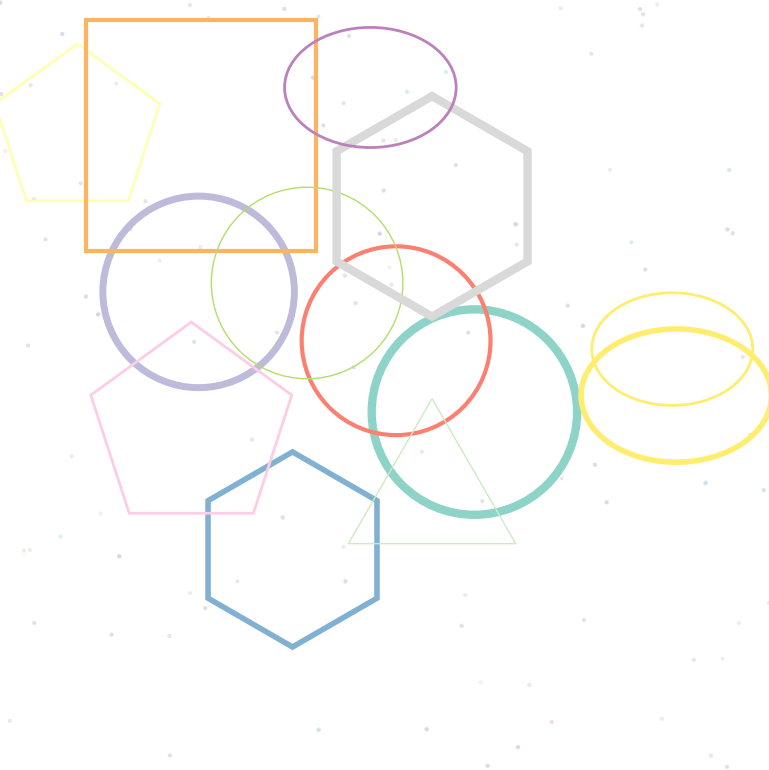[{"shape": "circle", "thickness": 3, "radius": 0.67, "center": [0.616, 0.465]}, {"shape": "pentagon", "thickness": 1, "radius": 0.56, "center": [0.1, 0.83]}, {"shape": "circle", "thickness": 2.5, "radius": 0.62, "center": [0.258, 0.621]}, {"shape": "circle", "thickness": 1.5, "radius": 0.61, "center": [0.514, 0.558]}, {"shape": "hexagon", "thickness": 2, "radius": 0.63, "center": [0.38, 0.286]}, {"shape": "square", "thickness": 1.5, "radius": 0.75, "center": [0.261, 0.824]}, {"shape": "circle", "thickness": 0.5, "radius": 0.62, "center": [0.399, 0.632]}, {"shape": "pentagon", "thickness": 1, "radius": 0.69, "center": [0.248, 0.444]}, {"shape": "hexagon", "thickness": 3, "radius": 0.72, "center": [0.561, 0.732]}, {"shape": "oval", "thickness": 1, "radius": 0.56, "center": [0.481, 0.886]}, {"shape": "triangle", "thickness": 0.5, "radius": 0.63, "center": [0.561, 0.357]}, {"shape": "oval", "thickness": 1, "radius": 0.52, "center": [0.873, 0.547]}, {"shape": "oval", "thickness": 2, "radius": 0.62, "center": [0.878, 0.486]}]